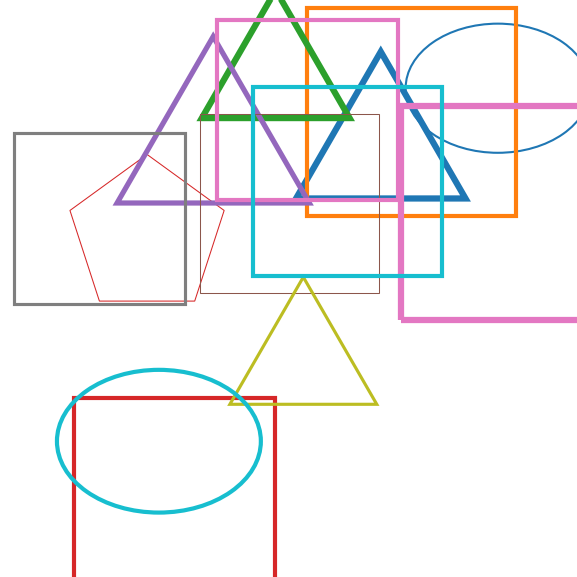[{"shape": "oval", "thickness": 1, "radius": 0.8, "center": [0.862, 0.846]}, {"shape": "triangle", "thickness": 3, "radius": 0.85, "center": [0.659, 0.74]}, {"shape": "square", "thickness": 2, "radius": 0.9, "center": [0.712, 0.805]}, {"shape": "triangle", "thickness": 3, "radius": 0.74, "center": [0.477, 0.869]}, {"shape": "pentagon", "thickness": 0.5, "radius": 0.7, "center": [0.255, 0.591]}, {"shape": "square", "thickness": 2, "radius": 0.87, "center": [0.302, 0.137]}, {"shape": "triangle", "thickness": 2.5, "radius": 0.96, "center": [0.369, 0.744]}, {"shape": "square", "thickness": 0.5, "radius": 0.78, "center": [0.502, 0.647]}, {"shape": "square", "thickness": 3, "radius": 0.93, "center": [0.881, 0.63]}, {"shape": "square", "thickness": 2, "radius": 0.78, "center": [0.532, 0.809]}, {"shape": "square", "thickness": 1.5, "radius": 0.74, "center": [0.172, 0.62]}, {"shape": "triangle", "thickness": 1.5, "radius": 0.73, "center": [0.525, 0.372]}, {"shape": "oval", "thickness": 2, "radius": 0.88, "center": [0.275, 0.235]}, {"shape": "square", "thickness": 2, "radius": 0.82, "center": [0.602, 0.685]}]